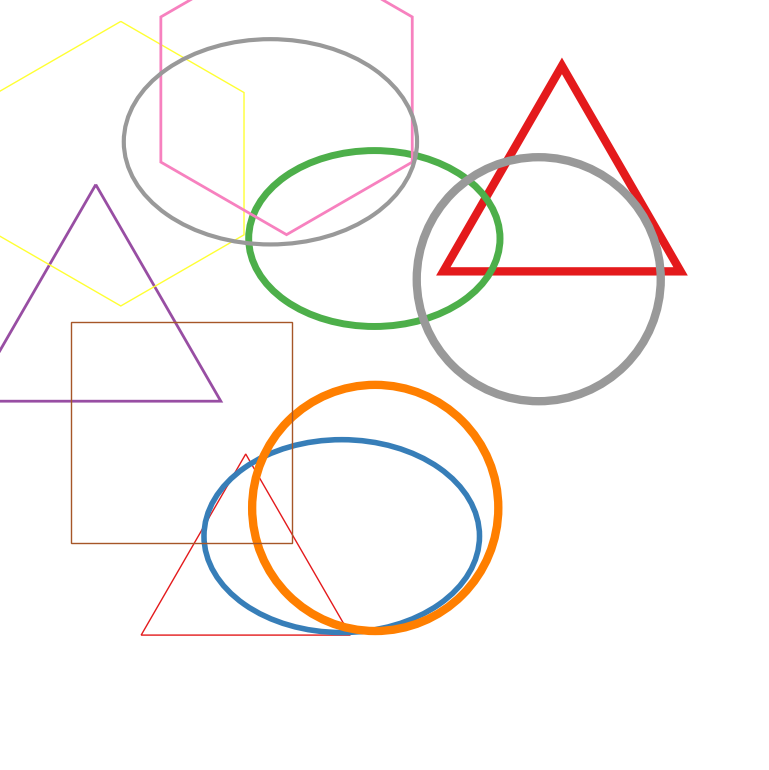[{"shape": "triangle", "thickness": 0.5, "radius": 0.78, "center": [0.319, 0.254]}, {"shape": "triangle", "thickness": 3, "radius": 0.89, "center": [0.73, 0.737]}, {"shape": "oval", "thickness": 2, "radius": 0.89, "center": [0.444, 0.304]}, {"shape": "oval", "thickness": 2.5, "radius": 0.82, "center": [0.486, 0.69]}, {"shape": "triangle", "thickness": 1, "radius": 0.94, "center": [0.124, 0.573]}, {"shape": "circle", "thickness": 3, "radius": 0.8, "center": [0.487, 0.34]}, {"shape": "hexagon", "thickness": 0.5, "radius": 0.92, "center": [0.157, 0.787]}, {"shape": "square", "thickness": 0.5, "radius": 0.72, "center": [0.235, 0.439]}, {"shape": "hexagon", "thickness": 1, "radius": 0.94, "center": [0.372, 0.884]}, {"shape": "circle", "thickness": 3, "radius": 0.79, "center": [0.7, 0.637]}, {"shape": "oval", "thickness": 1.5, "radius": 0.95, "center": [0.351, 0.816]}]